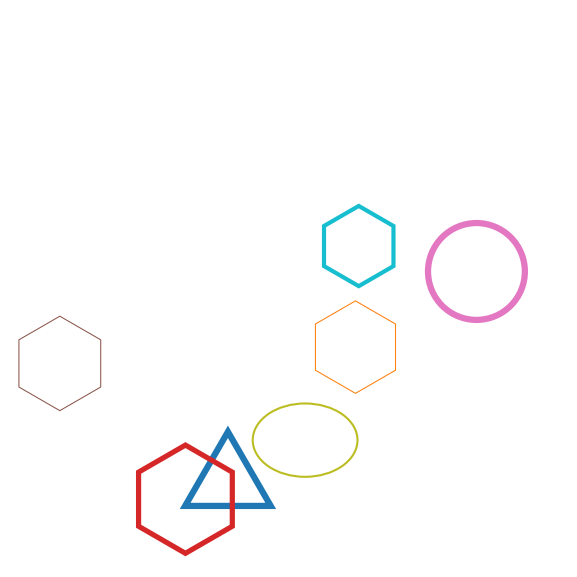[{"shape": "triangle", "thickness": 3, "radius": 0.43, "center": [0.395, 0.166]}, {"shape": "hexagon", "thickness": 0.5, "radius": 0.4, "center": [0.616, 0.398]}, {"shape": "hexagon", "thickness": 2.5, "radius": 0.47, "center": [0.321, 0.135]}, {"shape": "hexagon", "thickness": 0.5, "radius": 0.41, "center": [0.104, 0.37]}, {"shape": "circle", "thickness": 3, "radius": 0.42, "center": [0.825, 0.529]}, {"shape": "oval", "thickness": 1, "radius": 0.45, "center": [0.528, 0.237]}, {"shape": "hexagon", "thickness": 2, "radius": 0.35, "center": [0.621, 0.573]}]